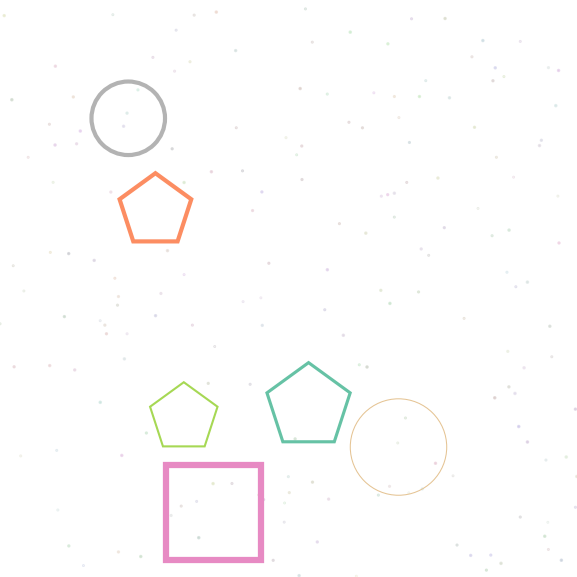[{"shape": "pentagon", "thickness": 1.5, "radius": 0.38, "center": [0.534, 0.295]}, {"shape": "pentagon", "thickness": 2, "radius": 0.33, "center": [0.269, 0.634]}, {"shape": "square", "thickness": 3, "radius": 0.41, "center": [0.37, 0.111]}, {"shape": "pentagon", "thickness": 1, "radius": 0.31, "center": [0.318, 0.276]}, {"shape": "circle", "thickness": 0.5, "radius": 0.42, "center": [0.69, 0.225]}, {"shape": "circle", "thickness": 2, "radius": 0.32, "center": [0.222, 0.794]}]